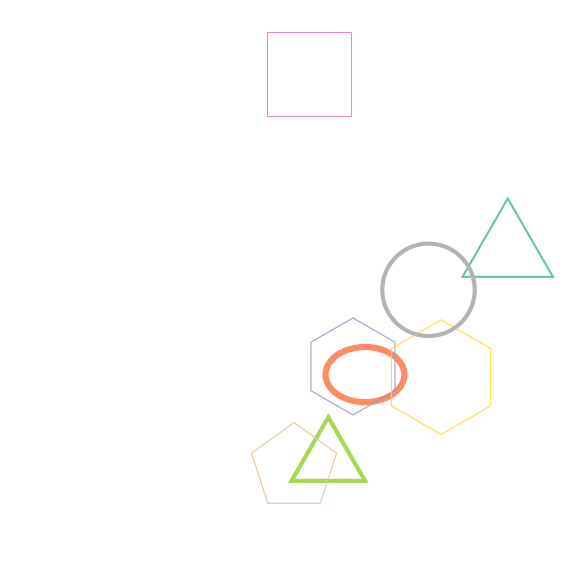[{"shape": "triangle", "thickness": 1, "radius": 0.45, "center": [0.879, 0.565]}, {"shape": "oval", "thickness": 3, "radius": 0.34, "center": [0.632, 0.351]}, {"shape": "hexagon", "thickness": 0.5, "radius": 0.42, "center": [0.611, 0.365]}, {"shape": "square", "thickness": 0.5, "radius": 0.36, "center": [0.535, 0.872]}, {"shape": "triangle", "thickness": 2, "radius": 0.37, "center": [0.569, 0.203]}, {"shape": "hexagon", "thickness": 0.5, "radius": 0.5, "center": [0.764, 0.346]}, {"shape": "pentagon", "thickness": 0.5, "radius": 0.39, "center": [0.509, 0.19]}, {"shape": "circle", "thickness": 2, "radius": 0.4, "center": [0.742, 0.497]}]